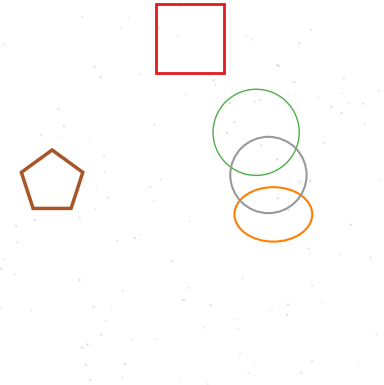[{"shape": "square", "thickness": 2, "radius": 0.44, "center": [0.493, 0.9]}, {"shape": "circle", "thickness": 1, "radius": 0.56, "center": [0.665, 0.656]}, {"shape": "oval", "thickness": 1.5, "radius": 0.51, "center": [0.71, 0.443]}, {"shape": "pentagon", "thickness": 2.5, "radius": 0.42, "center": [0.135, 0.526]}, {"shape": "circle", "thickness": 1.5, "radius": 0.5, "center": [0.697, 0.546]}]